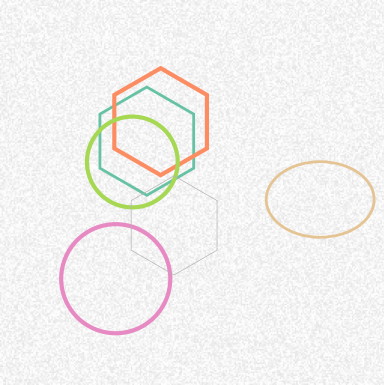[{"shape": "hexagon", "thickness": 2, "radius": 0.7, "center": [0.381, 0.633]}, {"shape": "hexagon", "thickness": 3, "radius": 0.69, "center": [0.417, 0.684]}, {"shape": "circle", "thickness": 3, "radius": 0.71, "center": [0.301, 0.276]}, {"shape": "circle", "thickness": 3, "radius": 0.59, "center": [0.344, 0.579]}, {"shape": "oval", "thickness": 2, "radius": 0.7, "center": [0.832, 0.482]}, {"shape": "hexagon", "thickness": 0.5, "radius": 0.64, "center": [0.452, 0.415]}]